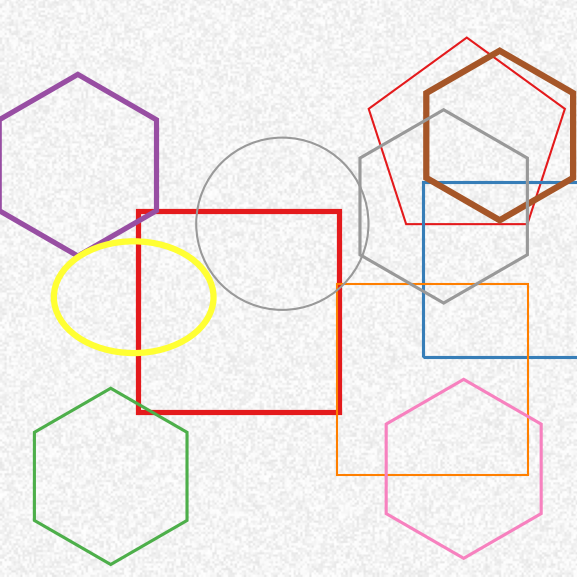[{"shape": "square", "thickness": 2.5, "radius": 0.87, "center": [0.414, 0.459]}, {"shape": "pentagon", "thickness": 1, "radius": 0.89, "center": [0.808, 0.755]}, {"shape": "square", "thickness": 1.5, "radius": 0.76, "center": [0.883, 0.532]}, {"shape": "hexagon", "thickness": 1.5, "radius": 0.76, "center": [0.192, 0.174]}, {"shape": "hexagon", "thickness": 2.5, "radius": 0.79, "center": [0.135, 0.713]}, {"shape": "square", "thickness": 1, "radius": 0.83, "center": [0.749, 0.342]}, {"shape": "oval", "thickness": 3, "radius": 0.69, "center": [0.231, 0.485]}, {"shape": "hexagon", "thickness": 3, "radius": 0.73, "center": [0.865, 0.765]}, {"shape": "hexagon", "thickness": 1.5, "radius": 0.77, "center": [0.803, 0.187]}, {"shape": "circle", "thickness": 1, "radius": 0.75, "center": [0.489, 0.612]}, {"shape": "hexagon", "thickness": 1.5, "radius": 0.84, "center": [0.768, 0.642]}]